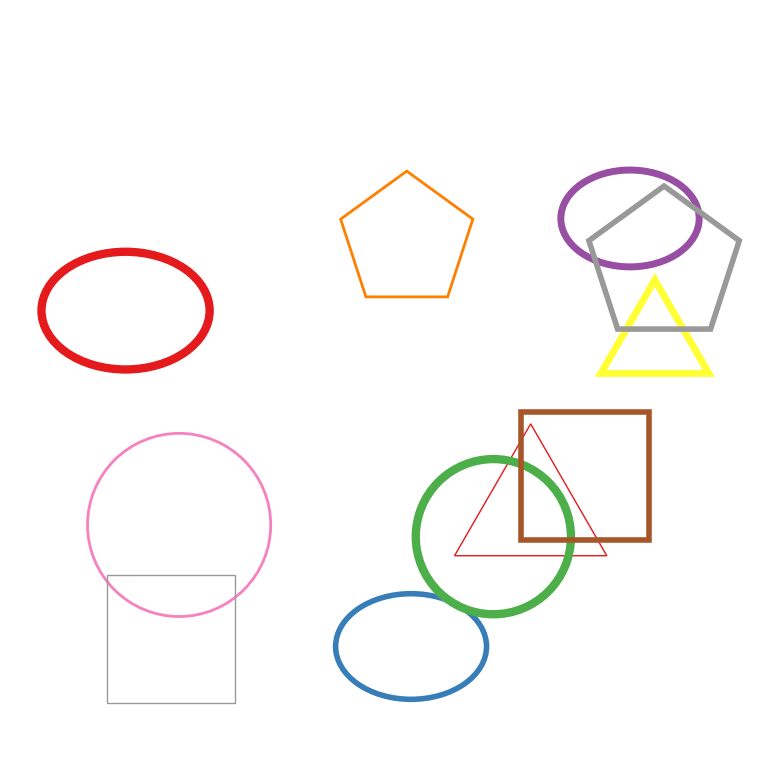[{"shape": "oval", "thickness": 3, "radius": 0.55, "center": [0.163, 0.597]}, {"shape": "triangle", "thickness": 0.5, "radius": 0.57, "center": [0.689, 0.335]}, {"shape": "oval", "thickness": 2, "radius": 0.49, "center": [0.534, 0.16]}, {"shape": "circle", "thickness": 3, "radius": 0.5, "center": [0.641, 0.303]}, {"shape": "oval", "thickness": 2.5, "radius": 0.45, "center": [0.818, 0.716]}, {"shape": "pentagon", "thickness": 1, "radius": 0.45, "center": [0.528, 0.688]}, {"shape": "triangle", "thickness": 2.5, "radius": 0.4, "center": [0.85, 0.555]}, {"shape": "square", "thickness": 2, "radius": 0.42, "center": [0.76, 0.382]}, {"shape": "circle", "thickness": 1, "radius": 0.59, "center": [0.233, 0.318]}, {"shape": "square", "thickness": 0.5, "radius": 0.41, "center": [0.222, 0.171]}, {"shape": "pentagon", "thickness": 2, "radius": 0.51, "center": [0.862, 0.656]}]